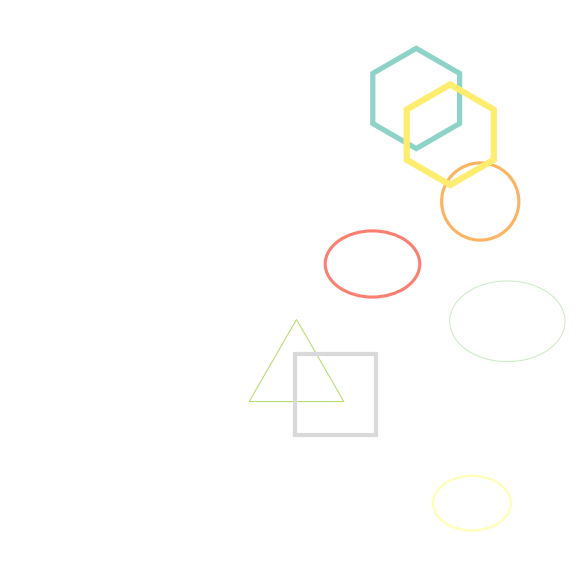[{"shape": "hexagon", "thickness": 2.5, "radius": 0.43, "center": [0.721, 0.829]}, {"shape": "oval", "thickness": 1, "radius": 0.34, "center": [0.817, 0.128]}, {"shape": "oval", "thickness": 1.5, "radius": 0.41, "center": [0.645, 0.542]}, {"shape": "circle", "thickness": 1.5, "radius": 0.33, "center": [0.832, 0.65]}, {"shape": "triangle", "thickness": 0.5, "radius": 0.47, "center": [0.513, 0.351]}, {"shape": "square", "thickness": 2, "radius": 0.35, "center": [0.581, 0.316]}, {"shape": "oval", "thickness": 0.5, "radius": 0.5, "center": [0.879, 0.443]}, {"shape": "hexagon", "thickness": 3, "radius": 0.44, "center": [0.78, 0.766]}]